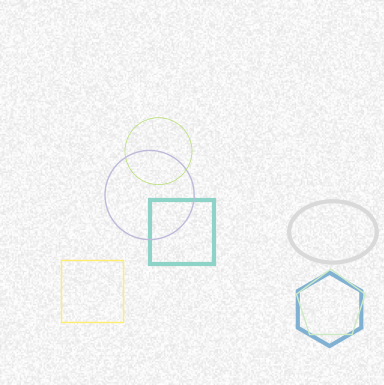[{"shape": "square", "thickness": 3, "radius": 0.41, "center": [0.473, 0.398]}, {"shape": "circle", "thickness": 1, "radius": 0.58, "center": [0.389, 0.494]}, {"shape": "hexagon", "thickness": 3, "radius": 0.48, "center": [0.856, 0.196]}, {"shape": "circle", "thickness": 0.5, "radius": 0.44, "center": [0.412, 0.607]}, {"shape": "oval", "thickness": 3, "radius": 0.57, "center": [0.865, 0.398]}, {"shape": "pentagon", "thickness": 1, "radius": 0.47, "center": [0.859, 0.207]}, {"shape": "square", "thickness": 1, "radius": 0.41, "center": [0.239, 0.244]}]